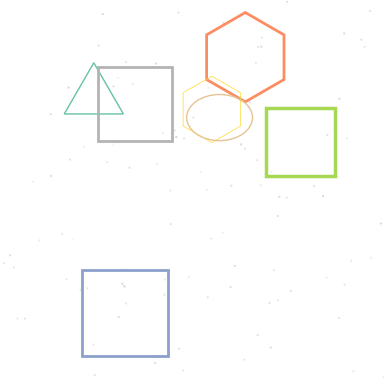[{"shape": "triangle", "thickness": 1, "radius": 0.44, "center": [0.244, 0.748]}, {"shape": "hexagon", "thickness": 2, "radius": 0.58, "center": [0.637, 0.851]}, {"shape": "square", "thickness": 2, "radius": 0.56, "center": [0.326, 0.188]}, {"shape": "square", "thickness": 2.5, "radius": 0.45, "center": [0.78, 0.631]}, {"shape": "hexagon", "thickness": 0.5, "radius": 0.43, "center": [0.55, 0.716]}, {"shape": "oval", "thickness": 1, "radius": 0.43, "center": [0.57, 0.695]}, {"shape": "square", "thickness": 2, "radius": 0.48, "center": [0.35, 0.73]}]